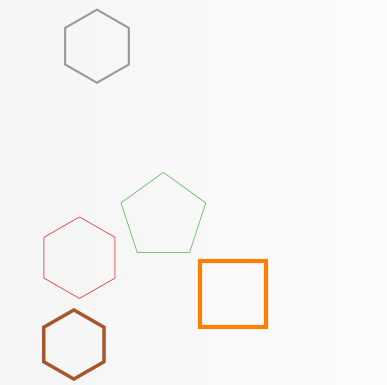[{"shape": "hexagon", "thickness": 0.5, "radius": 0.53, "center": [0.205, 0.331]}, {"shape": "pentagon", "thickness": 0.5, "radius": 0.57, "center": [0.422, 0.437]}, {"shape": "square", "thickness": 3, "radius": 0.43, "center": [0.601, 0.236]}, {"shape": "hexagon", "thickness": 2.5, "radius": 0.45, "center": [0.191, 0.105]}, {"shape": "hexagon", "thickness": 1.5, "radius": 0.47, "center": [0.25, 0.88]}]